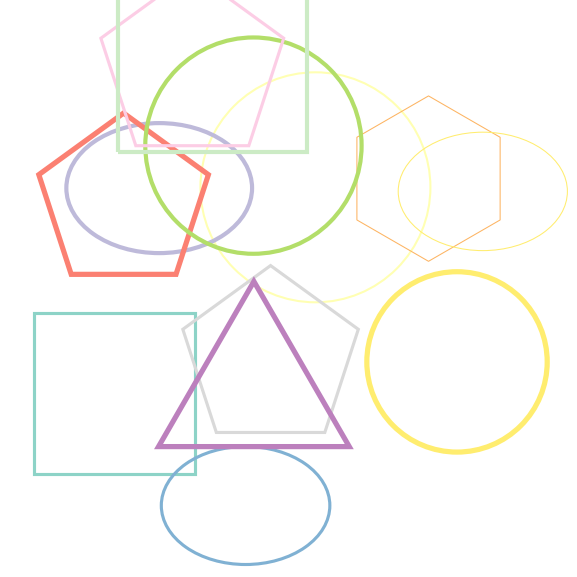[{"shape": "square", "thickness": 1.5, "radius": 0.7, "center": [0.199, 0.317]}, {"shape": "circle", "thickness": 1, "radius": 1.0, "center": [0.546, 0.675]}, {"shape": "oval", "thickness": 2, "radius": 0.8, "center": [0.276, 0.673]}, {"shape": "pentagon", "thickness": 2.5, "radius": 0.77, "center": [0.214, 0.649]}, {"shape": "oval", "thickness": 1.5, "radius": 0.73, "center": [0.425, 0.124]}, {"shape": "hexagon", "thickness": 0.5, "radius": 0.72, "center": [0.742, 0.69]}, {"shape": "circle", "thickness": 2, "radius": 0.94, "center": [0.439, 0.747]}, {"shape": "pentagon", "thickness": 1.5, "radius": 0.83, "center": [0.333, 0.881]}, {"shape": "pentagon", "thickness": 1.5, "radius": 0.8, "center": [0.469, 0.38]}, {"shape": "triangle", "thickness": 2.5, "radius": 0.95, "center": [0.44, 0.321]}, {"shape": "square", "thickness": 2, "radius": 0.82, "center": [0.368, 0.899]}, {"shape": "oval", "thickness": 0.5, "radius": 0.73, "center": [0.836, 0.668]}, {"shape": "circle", "thickness": 2.5, "radius": 0.78, "center": [0.791, 0.372]}]